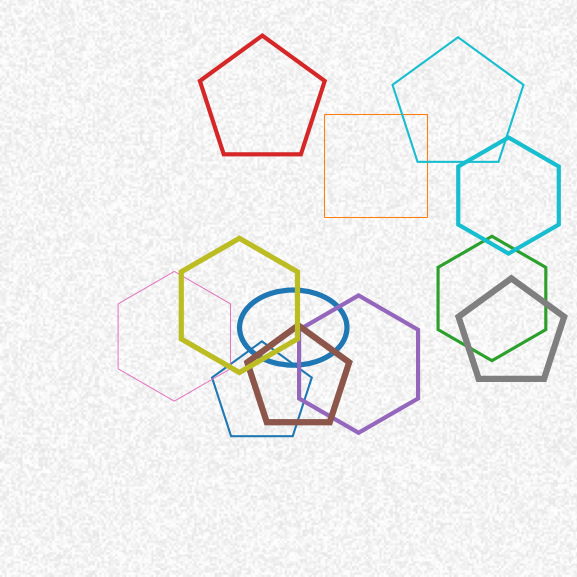[{"shape": "pentagon", "thickness": 1, "radius": 0.45, "center": [0.454, 0.317]}, {"shape": "oval", "thickness": 2.5, "radius": 0.46, "center": [0.508, 0.432]}, {"shape": "square", "thickness": 0.5, "radius": 0.45, "center": [0.651, 0.713]}, {"shape": "hexagon", "thickness": 1.5, "radius": 0.54, "center": [0.852, 0.482]}, {"shape": "pentagon", "thickness": 2, "radius": 0.57, "center": [0.454, 0.824]}, {"shape": "hexagon", "thickness": 2, "radius": 0.59, "center": [0.621, 0.369]}, {"shape": "pentagon", "thickness": 3, "radius": 0.46, "center": [0.516, 0.343]}, {"shape": "hexagon", "thickness": 0.5, "radius": 0.56, "center": [0.302, 0.417]}, {"shape": "pentagon", "thickness": 3, "radius": 0.48, "center": [0.885, 0.421]}, {"shape": "hexagon", "thickness": 2.5, "radius": 0.58, "center": [0.415, 0.47]}, {"shape": "hexagon", "thickness": 2, "radius": 0.5, "center": [0.881, 0.661]}, {"shape": "pentagon", "thickness": 1, "radius": 0.6, "center": [0.793, 0.815]}]